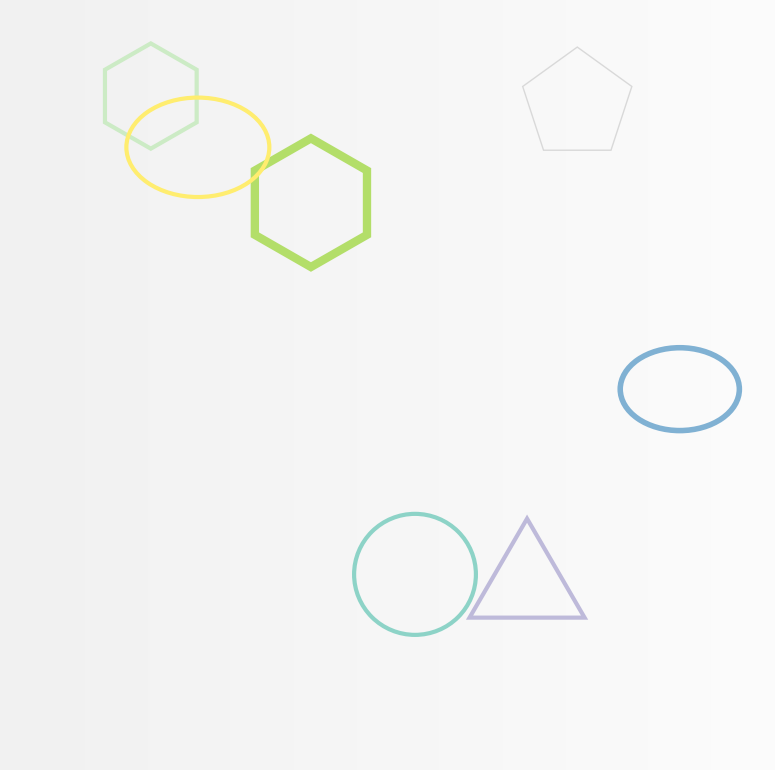[{"shape": "circle", "thickness": 1.5, "radius": 0.39, "center": [0.535, 0.254]}, {"shape": "triangle", "thickness": 1.5, "radius": 0.43, "center": [0.68, 0.241]}, {"shape": "oval", "thickness": 2, "radius": 0.38, "center": [0.877, 0.495]}, {"shape": "hexagon", "thickness": 3, "radius": 0.42, "center": [0.401, 0.737]}, {"shape": "pentagon", "thickness": 0.5, "radius": 0.37, "center": [0.745, 0.865]}, {"shape": "hexagon", "thickness": 1.5, "radius": 0.34, "center": [0.195, 0.875]}, {"shape": "oval", "thickness": 1.5, "radius": 0.46, "center": [0.255, 0.809]}]